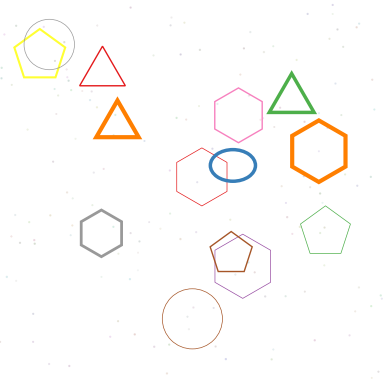[{"shape": "hexagon", "thickness": 0.5, "radius": 0.38, "center": [0.524, 0.54]}, {"shape": "triangle", "thickness": 1, "radius": 0.34, "center": [0.266, 0.811]}, {"shape": "oval", "thickness": 2.5, "radius": 0.29, "center": [0.605, 0.57]}, {"shape": "pentagon", "thickness": 0.5, "radius": 0.34, "center": [0.845, 0.397]}, {"shape": "triangle", "thickness": 2.5, "radius": 0.34, "center": [0.758, 0.742]}, {"shape": "hexagon", "thickness": 0.5, "radius": 0.42, "center": [0.631, 0.308]}, {"shape": "hexagon", "thickness": 3, "radius": 0.4, "center": [0.828, 0.607]}, {"shape": "triangle", "thickness": 3, "radius": 0.32, "center": [0.305, 0.675]}, {"shape": "pentagon", "thickness": 1.5, "radius": 0.35, "center": [0.103, 0.855]}, {"shape": "circle", "thickness": 0.5, "radius": 0.39, "center": [0.5, 0.172]}, {"shape": "pentagon", "thickness": 1, "radius": 0.29, "center": [0.6, 0.341]}, {"shape": "hexagon", "thickness": 1, "radius": 0.36, "center": [0.619, 0.7]}, {"shape": "hexagon", "thickness": 2, "radius": 0.3, "center": [0.263, 0.394]}, {"shape": "circle", "thickness": 0.5, "radius": 0.33, "center": [0.128, 0.884]}]